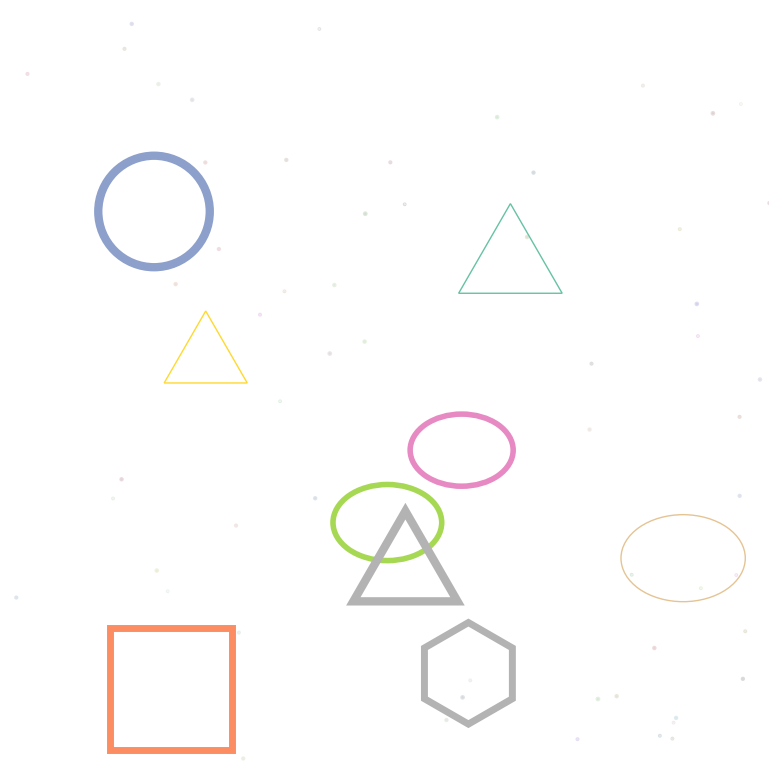[{"shape": "triangle", "thickness": 0.5, "radius": 0.39, "center": [0.663, 0.658]}, {"shape": "square", "thickness": 2.5, "radius": 0.39, "center": [0.222, 0.105]}, {"shape": "circle", "thickness": 3, "radius": 0.36, "center": [0.2, 0.725]}, {"shape": "oval", "thickness": 2, "radius": 0.33, "center": [0.6, 0.415]}, {"shape": "oval", "thickness": 2, "radius": 0.35, "center": [0.503, 0.321]}, {"shape": "triangle", "thickness": 0.5, "radius": 0.31, "center": [0.267, 0.534]}, {"shape": "oval", "thickness": 0.5, "radius": 0.4, "center": [0.887, 0.275]}, {"shape": "hexagon", "thickness": 2.5, "radius": 0.33, "center": [0.608, 0.126]}, {"shape": "triangle", "thickness": 3, "radius": 0.39, "center": [0.527, 0.258]}]